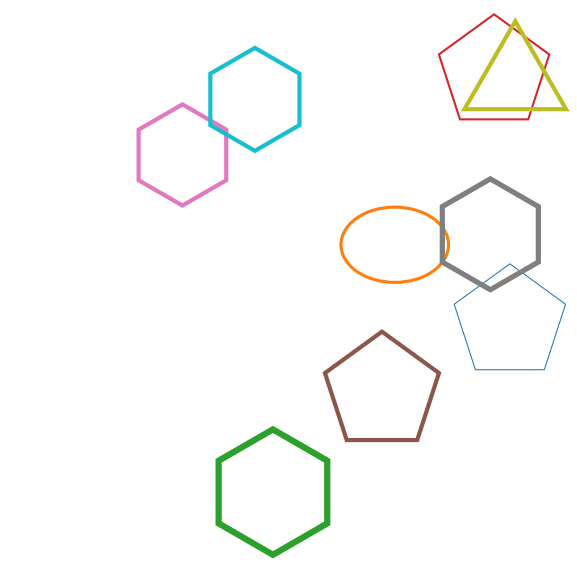[{"shape": "pentagon", "thickness": 0.5, "radius": 0.51, "center": [0.883, 0.441]}, {"shape": "oval", "thickness": 1.5, "radius": 0.47, "center": [0.684, 0.575]}, {"shape": "hexagon", "thickness": 3, "radius": 0.54, "center": [0.473, 0.147]}, {"shape": "pentagon", "thickness": 1, "radius": 0.5, "center": [0.856, 0.874]}, {"shape": "pentagon", "thickness": 2, "radius": 0.52, "center": [0.661, 0.321]}, {"shape": "hexagon", "thickness": 2, "radius": 0.44, "center": [0.316, 0.731]}, {"shape": "hexagon", "thickness": 2.5, "radius": 0.48, "center": [0.849, 0.593]}, {"shape": "triangle", "thickness": 2, "radius": 0.51, "center": [0.892, 0.861]}, {"shape": "hexagon", "thickness": 2, "radius": 0.45, "center": [0.441, 0.827]}]